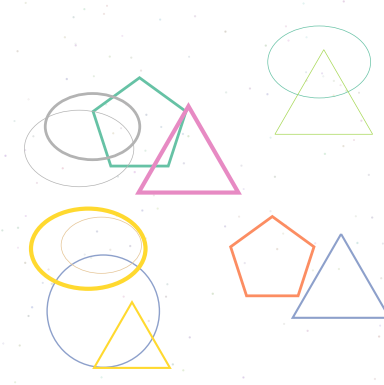[{"shape": "oval", "thickness": 0.5, "radius": 0.67, "center": [0.829, 0.839]}, {"shape": "pentagon", "thickness": 2, "radius": 0.63, "center": [0.362, 0.671]}, {"shape": "pentagon", "thickness": 2, "radius": 0.57, "center": [0.707, 0.324]}, {"shape": "circle", "thickness": 1, "radius": 0.73, "center": [0.268, 0.192]}, {"shape": "triangle", "thickness": 1.5, "radius": 0.73, "center": [0.886, 0.247]}, {"shape": "triangle", "thickness": 3, "radius": 0.75, "center": [0.49, 0.575]}, {"shape": "triangle", "thickness": 0.5, "radius": 0.73, "center": [0.841, 0.725]}, {"shape": "triangle", "thickness": 1.5, "radius": 0.57, "center": [0.343, 0.101]}, {"shape": "oval", "thickness": 3, "radius": 0.74, "center": [0.229, 0.354]}, {"shape": "oval", "thickness": 0.5, "radius": 0.52, "center": [0.263, 0.363]}, {"shape": "oval", "thickness": 0.5, "radius": 0.71, "center": [0.206, 0.614]}, {"shape": "oval", "thickness": 2, "radius": 0.61, "center": [0.24, 0.671]}]